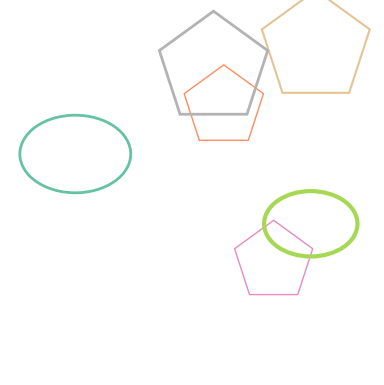[{"shape": "oval", "thickness": 2, "radius": 0.72, "center": [0.196, 0.6]}, {"shape": "pentagon", "thickness": 1, "radius": 0.54, "center": [0.581, 0.723]}, {"shape": "pentagon", "thickness": 1, "radius": 0.53, "center": [0.711, 0.321]}, {"shape": "oval", "thickness": 3, "radius": 0.61, "center": [0.807, 0.419]}, {"shape": "pentagon", "thickness": 1.5, "radius": 0.74, "center": [0.82, 0.878]}, {"shape": "pentagon", "thickness": 2, "radius": 0.74, "center": [0.555, 0.823]}]